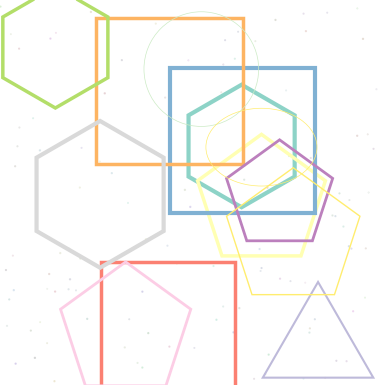[{"shape": "hexagon", "thickness": 3, "radius": 0.8, "center": [0.628, 0.621]}, {"shape": "pentagon", "thickness": 2.5, "radius": 0.87, "center": [0.679, 0.477]}, {"shape": "triangle", "thickness": 1.5, "radius": 0.83, "center": [0.826, 0.102]}, {"shape": "square", "thickness": 2.5, "radius": 0.87, "center": [0.436, 0.145]}, {"shape": "square", "thickness": 3, "radius": 0.94, "center": [0.63, 0.636]}, {"shape": "square", "thickness": 2.5, "radius": 0.95, "center": [0.44, 0.763]}, {"shape": "hexagon", "thickness": 2.5, "radius": 0.79, "center": [0.144, 0.877]}, {"shape": "pentagon", "thickness": 2, "radius": 0.89, "center": [0.326, 0.142]}, {"shape": "hexagon", "thickness": 3, "radius": 0.95, "center": [0.26, 0.495]}, {"shape": "pentagon", "thickness": 2, "radius": 0.72, "center": [0.726, 0.492]}, {"shape": "circle", "thickness": 0.5, "radius": 0.74, "center": [0.523, 0.821]}, {"shape": "oval", "thickness": 0.5, "radius": 0.72, "center": [0.679, 0.618]}, {"shape": "pentagon", "thickness": 1, "radius": 0.91, "center": [0.762, 0.382]}]